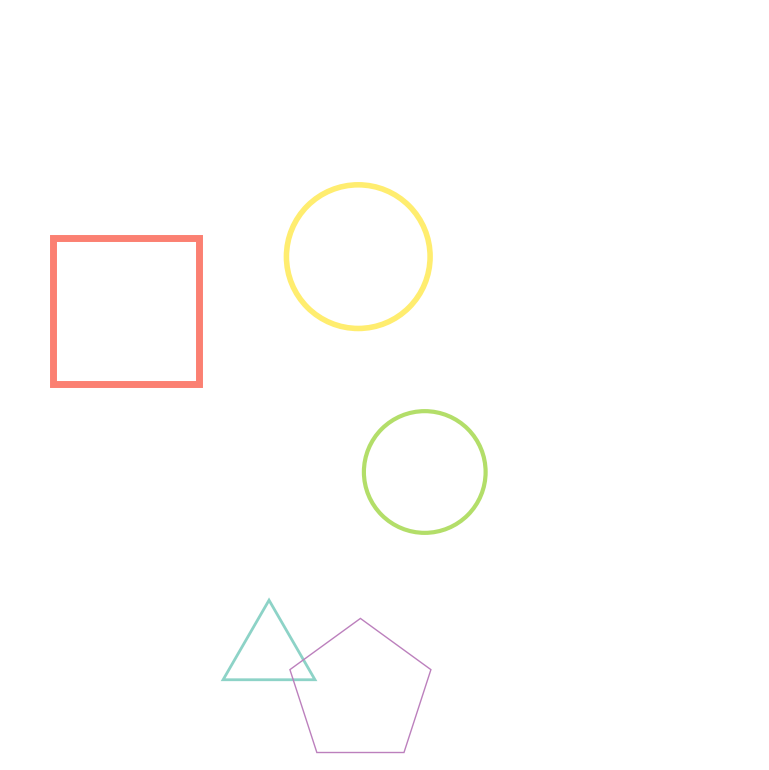[{"shape": "triangle", "thickness": 1, "radius": 0.34, "center": [0.349, 0.152]}, {"shape": "square", "thickness": 2.5, "radius": 0.47, "center": [0.164, 0.596]}, {"shape": "circle", "thickness": 1.5, "radius": 0.4, "center": [0.552, 0.387]}, {"shape": "pentagon", "thickness": 0.5, "radius": 0.48, "center": [0.468, 0.101]}, {"shape": "circle", "thickness": 2, "radius": 0.47, "center": [0.465, 0.667]}]